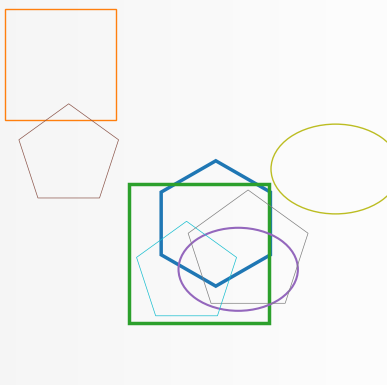[{"shape": "hexagon", "thickness": 2.5, "radius": 0.81, "center": [0.557, 0.42]}, {"shape": "square", "thickness": 1, "radius": 0.72, "center": [0.156, 0.833]}, {"shape": "square", "thickness": 2.5, "radius": 0.9, "center": [0.514, 0.341]}, {"shape": "oval", "thickness": 1.5, "radius": 0.77, "center": [0.615, 0.301]}, {"shape": "pentagon", "thickness": 0.5, "radius": 0.68, "center": [0.177, 0.595]}, {"shape": "pentagon", "thickness": 0.5, "radius": 0.81, "center": [0.64, 0.344]}, {"shape": "oval", "thickness": 1, "radius": 0.83, "center": [0.866, 0.561]}, {"shape": "pentagon", "thickness": 0.5, "radius": 0.68, "center": [0.481, 0.29]}]